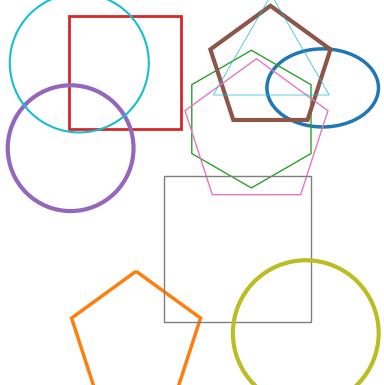[{"shape": "oval", "thickness": 2.5, "radius": 0.72, "center": [0.838, 0.772]}, {"shape": "pentagon", "thickness": 2.5, "radius": 0.88, "center": [0.353, 0.119]}, {"shape": "hexagon", "thickness": 1, "radius": 0.89, "center": [0.653, 0.691]}, {"shape": "square", "thickness": 2, "radius": 0.73, "center": [0.324, 0.811]}, {"shape": "circle", "thickness": 3, "radius": 0.82, "center": [0.183, 0.615]}, {"shape": "pentagon", "thickness": 3, "radius": 0.82, "center": [0.702, 0.821]}, {"shape": "pentagon", "thickness": 1, "radius": 0.98, "center": [0.666, 0.652]}, {"shape": "square", "thickness": 1, "radius": 0.95, "center": [0.616, 0.354]}, {"shape": "circle", "thickness": 3, "radius": 0.95, "center": [0.794, 0.135]}, {"shape": "triangle", "thickness": 0.5, "radius": 0.87, "center": [0.705, 0.84]}, {"shape": "circle", "thickness": 1.5, "radius": 0.9, "center": [0.206, 0.837]}]